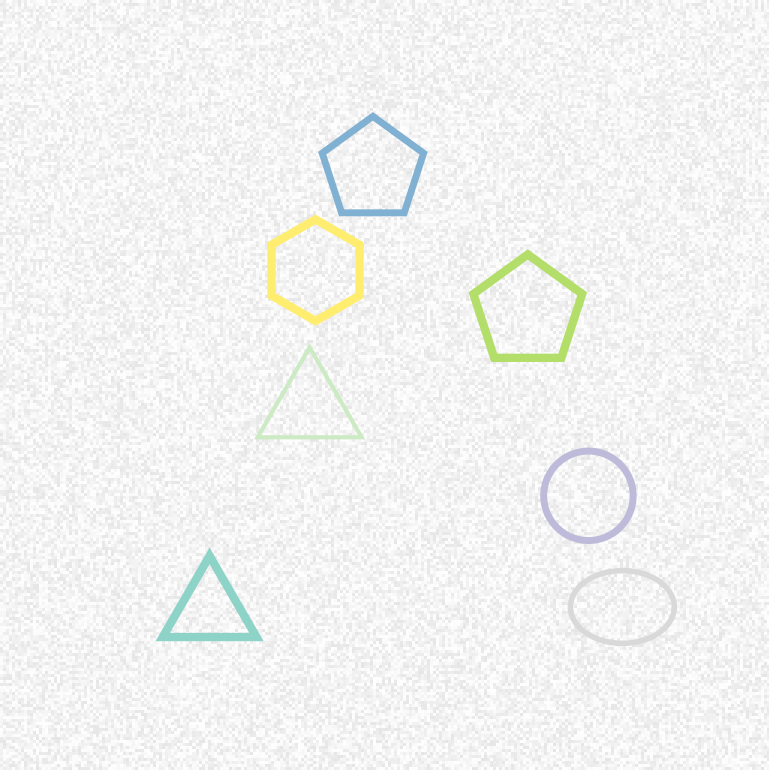[{"shape": "triangle", "thickness": 3, "radius": 0.35, "center": [0.272, 0.208]}, {"shape": "circle", "thickness": 2.5, "radius": 0.29, "center": [0.764, 0.356]}, {"shape": "pentagon", "thickness": 2.5, "radius": 0.35, "center": [0.484, 0.78]}, {"shape": "pentagon", "thickness": 3, "radius": 0.37, "center": [0.685, 0.595]}, {"shape": "oval", "thickness": 2, "radius": 0.34, "center": [0.808, 0.212]}, {"shape": "triangle", "thickness": 1.5, "radius": 0.39, "center": [0.402, 0.471]}, {"shape": "hexagon", "thickness": 3, "radius": 0.33, "center": [0.41, 0.649]}]